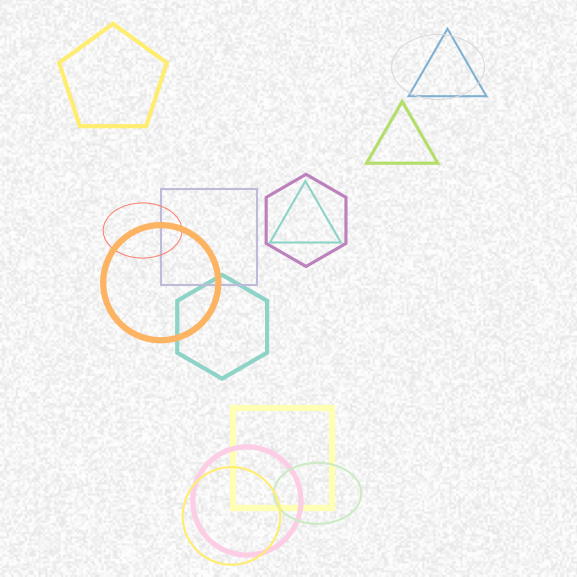[{"shape": "triangle", "thickness": 1, "radius": 0.35, "center": [0.529, 0.615]}, {"shape": "hexagon", "thickness": 2, "radius": 0.45, "center": [0.385, 0.433]}, {"shape": "square", "thickness": 3, "radius": 0.43, "center": [0.489, 0.206]}, {"shape": "square", "thickness": 1, "radius": 0.42, "center": [0.362, 0.589]}, {"shape": "oval", "thickness": 0.5, "radius": 0.34, "center": [0.247, 0.6]}, {"shape": "triangle", "thickness": 1, "radius": 0.39, "center": [0.775, 0.871]}, {"shape": "circle", "thickness": 3, "radius": 0.5, "center": [0.278, 0.51]}, {"shape": "triangle", "thickness": 1.5, "radius": 0.36, "center": [0.696, 0.752]}, {"shape": "circle", "thickness": 2.5, "radius": 0.47, "center": [0.428, 0.132]}, {"shape": "oval", "thickness": 0.5, "radius": 0.4, "center": [0.759, 0.883]}, {"shape": "hexagon", "thickness": 1.5, "radius": 0.4, "center": [0.53, 0.618]}, {"shape": "oval", "thickness": 1, "radius": 0.38, "center": [0.55, 0.145]}, {"shape": "circle", "thickness": 1, "radius": 0.42, "center": [0.401, 0.106]}, {"shape": "pentagon", "thickness": 2, "radius": 0.49, "center": [0.196, 0.86]}]